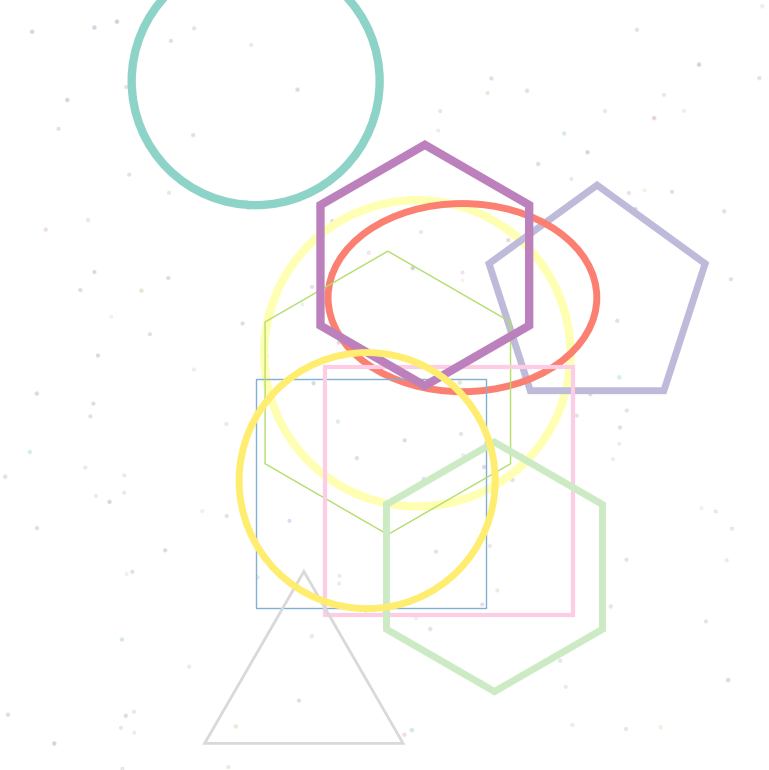[{"shape": "circle", "thickness": 3, "radius": 0.81, "center": [0.332, 0.895]}, {"shape": "circle", "thickness": 3, "radius": 0.99, "center": [0.542, 0.541]}, {"shape": "pentagon", "thickness": 2.5, "radius": 0.74, "center": [0.775, 0.612]}, {"shape": "oval", "thickness": 2.5, "radius": 0.87, "center": [0.601, 0.613]}, {"shape": "square", "thickness": 0.5, "radius": 0.75, "center": [0.482, 0.359]}, {"shape": "hexagon", "thickness": 0.5, "radius": 0.92, "center": [0.504, 0.49]}, {"shape": "square", "thickness": 1.5, "radius": 0.81, "center": [0.583, 0.362]}, {"shape": "triangle", "thickness": 1, "radius": 0.74, "center": [0.395, 0.109]}, {"shape": "hexagon", "thickness": 3, "radius": 0.78, "center": [0.552, 0.655]}, {"shape": "hexagon", "thickness": 2.5, "radius": 0.81, "center": [0.642, 0.264]}, {"shape": "circle", "thickness": 2.5, "radius": 0.83, "center": [0.477, 0.376]}]